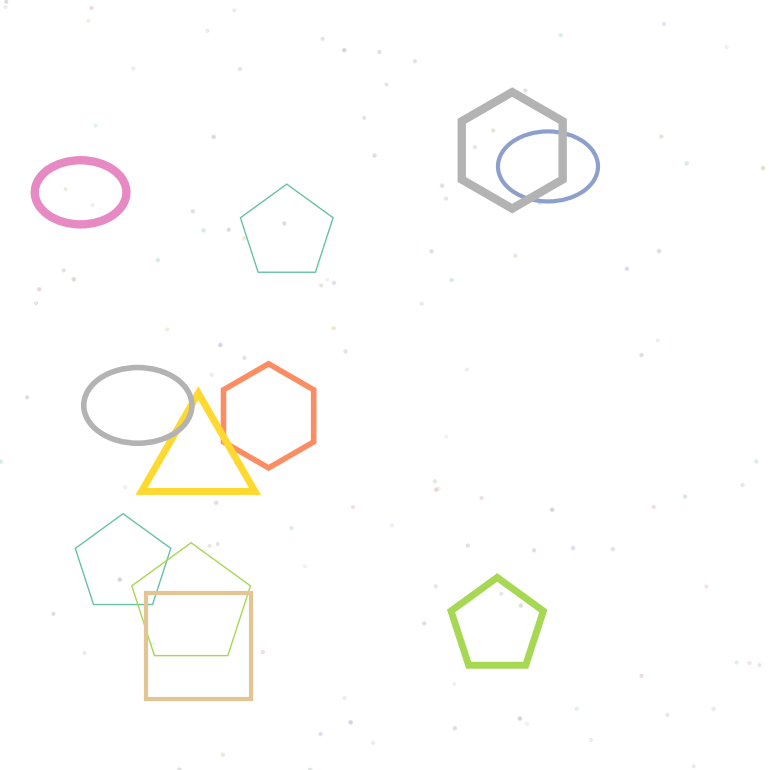[{"shape": "pentagon", "thickness": 0.5, "radius": 0.32, "center": [0.372, 0.698]}, {"shape": "pentagon", "thickness": 0.5, "radius": 0.33, "center": [0.16, 0.268]}, {"shape": "hexagon", "thickness": 2, "radius": 0.34, "center": [0.349, 0.46]}, {"shape": "oval", "thickness": 1.5, "radius": 0.32, "center": [0.712, 0.784]}, {"shape": "oval", "thickness": 3, "radius": 0.3, "center": [0.105, 0.75]}, {"shape": "pentagon", "thickness": 0.5, "radius": 0.41, "center": [0.248, 0.214]}, {"shape": "pentagon", "thickness": 2.5, "radius": 0.32, "center": [0.646, 0.187]}, {"shape": "triangle", "thickness": 2.5, "radius": 0.43, "center": [0.257, 0.404]}, {"shape": "square", "thickness": 1.5, "radius": 0.34, "center": [0.258, 0.161]}, {"shape": "oval", "thickness": 2, "radius": 0.35, "center": [0.179, 0.474]}, {"shape": "hexagon", "thickness": 3, "radius": 0.38, "center": [0.665, 0.805]}]